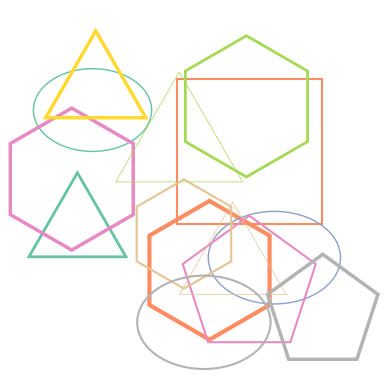[{"shape": "oval", "thickness": 1, "radius": 0.77, "center": [0.24, 0.714]}, {"shape": "triangle", "thickness": 2, "radius": 0.73, "center": [0.201, 0.406]}, {"shape": "square", "thickness": 1.5, "radius": 0.94, "center": [0.647, 0.607]}, {"shape": "hexagon", "thickness": 3, "radius": 0.9, "center": [0.544, 0.298]}, {"shape": "oval", "thickness": 1, "radius": 0.86, "center": [0.713, 0.331]}, {"shape": "hexagon", "thickness": 2.5, "radius": 0.92, "center": [0.186, 0.535]}, {"shape": "pentagon", "thickness": 1.5, "radius": 0.91, "center": [0.647, 0.258]}, {"shape": "triangle", "thickness": 0.5, "radius": 0.95, "center": [0.465, 0.623]}, {"shape": "hexagon", "thickness": 2, "radius": 0.92, "center": [0.64, 0.724]}, {"shape": "triangle", "thickness": 2.5, "radius": 0.75, "center": [0.249, 0.769]}, {"shape": "hexagon", "thickness": 1.5, "radius": 0.71, "center": [0.478, 0.392]}, {"shape": "triangle", "thickness": 0.5, "radius": 0.8, "center": [0.604, 0.315]}, {"shape": "oval", "thickness": 1.5, "radius": 0.87, "center": [0.53, 0.163]}, {"shape": "pentagon", "thickness": 2.5, "radius": 0.75, "center": [0.838, 0.189]}]